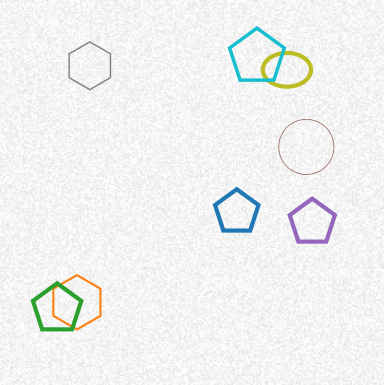[{"shape": "pentagon", "thickness": 3, "radius": 0.3, "center": [0.615, 0.449]}, {"shape": "hexagon", "thickness": 1.5, "radius": 0.35, "center": [0.2, 0.215]}, {"shape": "pentagon", "thickness": 3, "radius": 0.33, "center": [0.148, 0.198]}, {"shape": "pentagon", "thickness": 3, "radius": 0.31, "center": [0.811, 0.422]}, {"shape": "circle", "thickness": 0.5, "radius": 0.36, "center": [0.796, 0.618]}, {"shape": "hexagon", "thickness": 1, "radius": 0.31, "center": [0.233, 0.829]}, {"shape": "oval", "thickness": 3, "radius": 0.31, "center": [0.745, 0.819]}, {"shape": "pentagon", "thickness": 2.5, "radius": 0.37, "center": [0.667, 0.852]}]